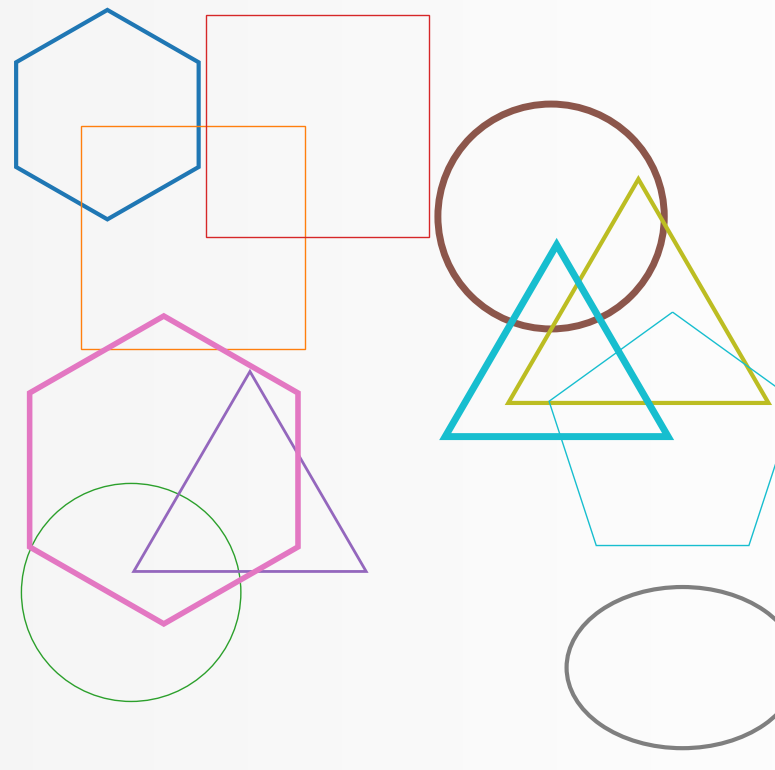[{"shape": "hexagon", "thickness": 1.5, "radius": 0.68, "center": [0.139, 0.851]}, {"shape": "square", "thickness": 0.5, "radius": 0.72, "center": [0.249, 0.692]}, {"shape": "circle", "thickness": 0.5, "radius": 0.71, "center": [0.169, 0.231]}, {"shape": "square", "thickness": 0.5, "radius": 0.72, "center": [0.41, 0.837]}, {"shape": "triangle", "thickness": 1, "radius": 0.87, "center": [0.323, 0.344]}, {"shape": "circle", "thickness": 2.5, "radius": 0.73, "center": [0.711, 0.719]}, {"shape": "hexagon", "thickness": 2, "radius": 1.0, "center": [0.211, 0.39]}, {"shape": "oval", "thickness": 1.5, "radius": 0.75, "center": [0.881, 0.133]}, {"shape": "triangle", "thickness": 1.5, "radius": 0.97, "center": [0.824, 0.574]}, {"shape": "triangle", "thickness": 2.5, "radius": 0.83, "center": [0.718, 0.516]}, {"shape": "pentagon", "thickness": 0.5, "radius": 0.84, "center": [0.868, 0.427]}]